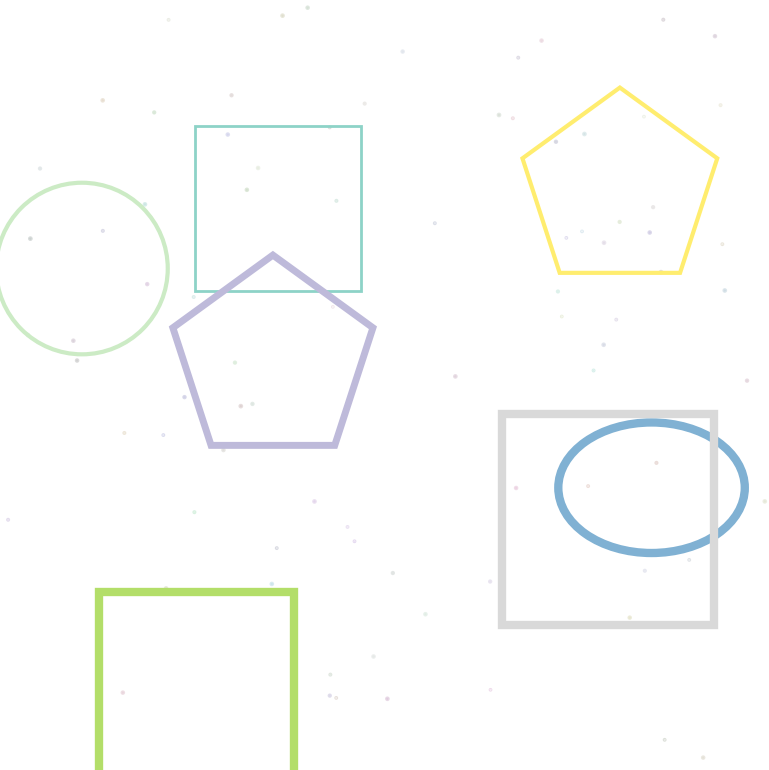[{"shape": "square", "thickness": 1, "radius": 0.54, "center": [0.361, 0.729]}, {"shape": "pentagon", "thickness": 2.5, "radius": 0.68, "center": [0.354, 0.532]}, {"shape": "oval", "thickness": 3, "radius": 0.61, "center": [0.846, 0.367]}, {"shape": "square", "thickness": 3, "radius": 0.64, "center": [0.255, 0.104]}, {"shape": "square", "thickness": 3, "radius": 0.69, "center": [0.789, 0.326]}, {"shape": "circle", "thickness": 1.5, "radius": 0.56, "center": [0.106, 0.651]}, {"shape": "pentagon", "thickness": 1.5, "radius": 0.67, "center": [0.805, 0.753]}]